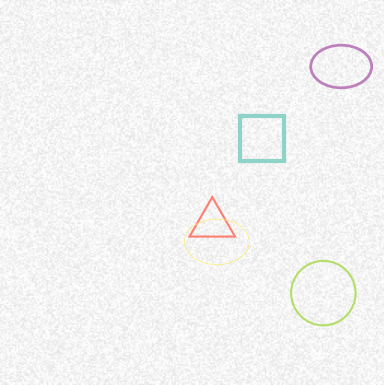[{"shape": "square", "thickness": 3, "radius": 0.29, "center": [0.681, 0.64]}, {"shape": "triangle", "thickness": 1.5, "radius": 0.34, "center": [0.551, 0.42]}, {"shape": "circle", "thickness": 1.5, "radius": 0.42, "center": [0.84, 0.239]}, {"shape": "oval", "thickness": 2, "radius": 0.4, "center": [0.886, 0.827]}, {"shape": "oval", "thickness": 0.5, "radius": 0.42, "center": [0.563, 0.372]}]